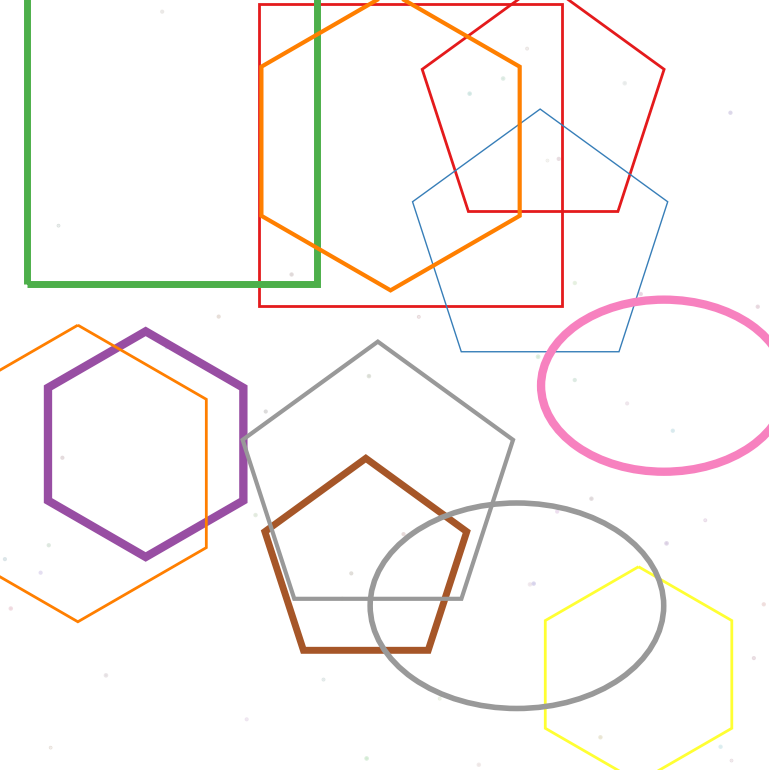[{"shape": "pentagon", "thickness": 1, "radius": 0.83, "center": [0.705, 0.859]}, {"shape": "square", "thickness": 1, "radius": 0.98, "center": [0.533, 0.799]}, {"shape": "pentagon", "thickness": 0.5, "radius": 0.87, "center": [0.701, 0.684]}, {"shape": "square", "thickness": 2.5, "radius": 0.94, "center": [0.224, 0.82]}, {"shape": "hexagon", "thickness": 3, "radius": 0.73, "center": [0.189, 0.423]}, {"shape": "hexagon", "thickness": 1, "radius": 0.96, "center": [0.101, 0.385]}, {"shape": "hexagon", "thickness": 1.5, "radius": 0.97, "center": [0.507, 0.817]}, {"shape": "hexagon", "thickness": 1, "radius": 0.7, "center": [0.829, 0.124]}, {"shape": "pentagon", "thickness": 2.5, "radius": 0.69, "center": [0.475, 0.267]}, {"shape": "oval", "thickness": 3, "radius": 0.8, "center": [0.862, 0.499]}, {"shape": "oval", "thickness": 2, "radius": 0.95, "center": [0.671, 0.213]}, {"shape": "pentagon", "thickness": 1.5, "radius": 0.92, "center": [0.491, 0.372]}]